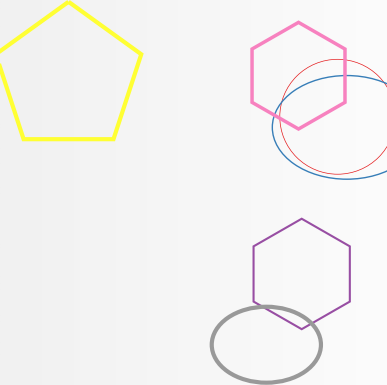[{"shape": "circle", "thickness": 0.5, "radius": 0.75, "center": [0.871, 0.697]}, {"shape": "oval", "thickness": 1, "radius": 0.96, "center": [0.895, 0.669]}, {"shape": "hexagon", "thickness": 1.5, "radius": 0.72, "center": [0.779, 0.288]}, {"shape": "pentagon", "thickness": 3, "radius": 0.99, "center": [0.177, 0.798]}, {"shape": "hexagon", "thickness": 2.5, "radius": 0.69, "center": [0.77, 0.803]}, {"shape": "oval", "thickness": 3, "radius": 0.7, "center": [0.687, 0.105]}]